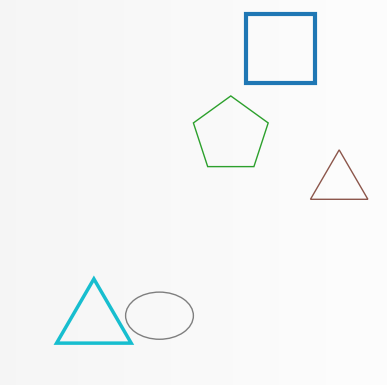[{"shape": "square", "thickness": 3, "radius": 0.45, "center": [0.724, 0.873]}, {"shape": "pentagon", "thickness": 1, "radius": 0.51, "center": [0.596, 0.649]}, {"shape": "triangle", "thickness": 1, "radius": 0.43, "center": [0.875, 0.525]}, {"shape": "oval", "thickness": 1, "radius": 0.44, "center": [0.412, 0.18]}, {"shape": "triangle", "thickness": 2.5, "radius": 0.56, "center": [0.242, 0.164]}]